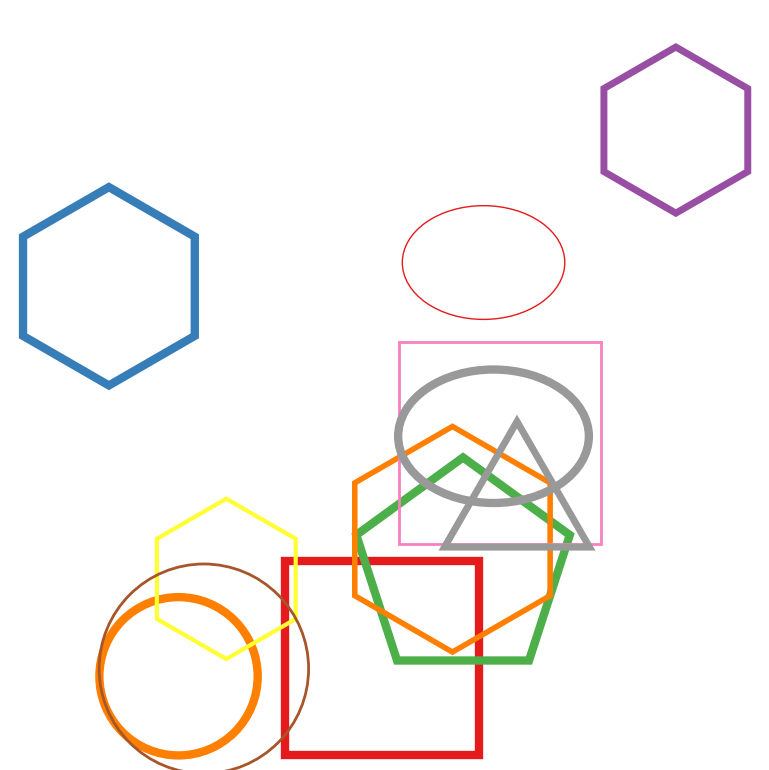[{"shape": "oval", "thickness": 0.5, "radius": 0.53, "center": [0.628, 0.659]}, {"shape": "square", "thickness": 3, "radius": 0.63, "center": [0.496, 0.145]}, {"shape": "hexagon", "thickness": 3, "radius": 0.64, "center": [0.141, 0.628]}, {"shape": "pentagon", "thickness": 3, "radius": 0.73, "center": [0.601, 0.26]}, {"shape": "hexagon", "thickness": 2.5, "radius": 0.54, "center": [0.878, 0.831]}, {"shape": "hexagon", "thickness": 2, "radius": 0.73, "center": [0.588, 0.3]}, {"shape": "circle", "thickness": 3, "radius": 0.51, "center": [0.232, 0.122]}, {"shape": "hexagon", "thickness": 1.5, "radius": 0.52, "center": [0.294, 0.248]}, {"shape": "circle", "thickness": 1, "radius": 0.68, "center": [0.265, 0.132]}, {"shape": "square", "thickness": 1, "radius": 0.66, "center": [0.65, 0.425]}, {"shape": "triangle", "thickness": 2.5, "radius": 0.54, "center": [0.671, 0.344]}, {"shape": "oval", "thickness": 3, "radius": 0.62, "center": [0.641, 0.433]}]